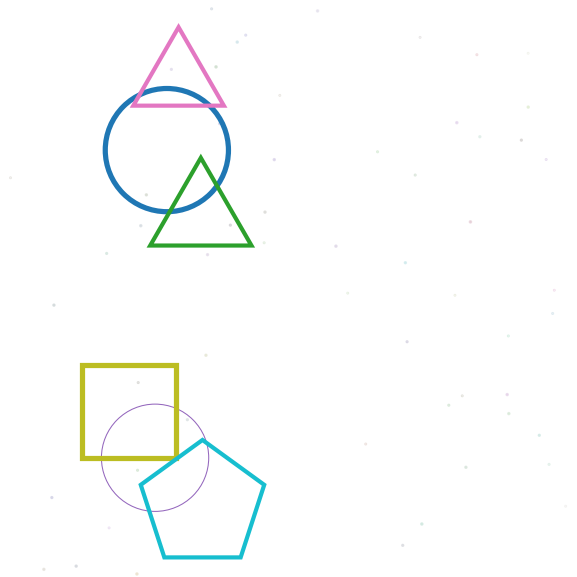[{"shape": "circle", "thickness": 2.5, "radius": 0.53, "center": [0.289, 0.739]}, {"shape": "triangle", "thickness": 2, "radius": 0.51, "center": [0.348, 0.625]}, {"shape": "circle", "thickness": 0.5, "radius": 0.46, "center": [0.269, 0.206]}, {"shape": "triangle", "thickness": 2, "radius": 0.45, "center": [0.309, 0.861]}, {"shape": "square", "thickness": 2.5, "radius": 0.4, "center": [0.224, 0.287]}, {"shape": "pentagon", "thickness": 2, "radius": 0.56, "center": [0.351, 0.125]}]